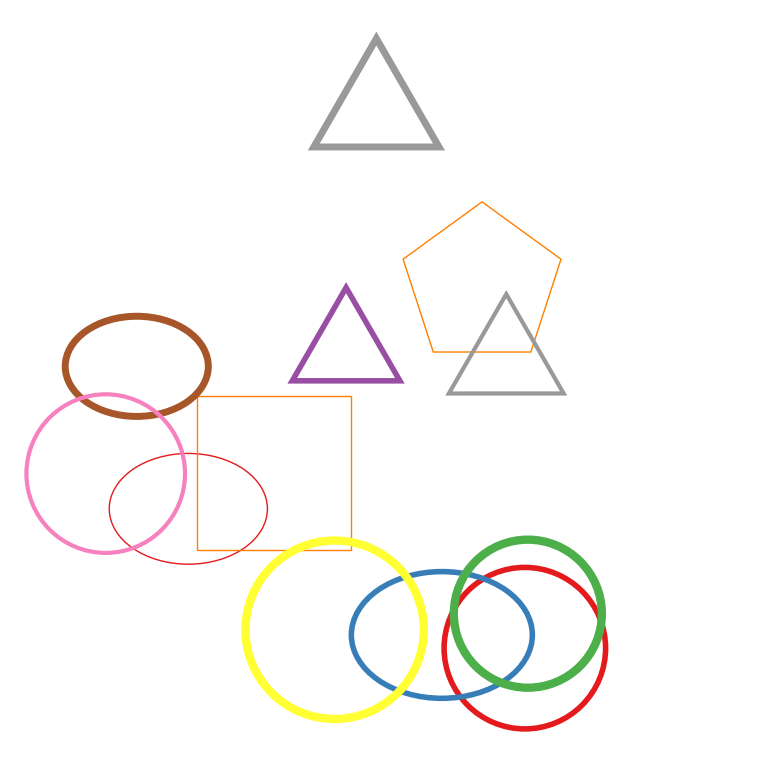[{"shape": "oval", "thickness": 0.5, "radius": 0.51, "center": [0.245, 0.339]}, {"shape": "circle", "thickness": 2, "radius": 0.52, "center": [0.682, 0.158]}, {"shape": "oval", "thickness": 2, "radius": 0.59, "center": [0.574, 0.175]}, {"shape": "circle", "thickness": 3, "radius": 0.48, "center": [0.686, 0.203]}, {"shape": "triangle", "thickness": 2, "radius": 0.4, "center": [0.449, 0.546]}, {"shape": "square", "thickness": 0.5, "radius": 0.5, "center": [0.355, 0.386]}, {"shape": "pentagon", "thickness": 0.5, "radius": 0.54, "center": [0.626, 0.63]}, {"shape": "circle", "thickness": 3, "radius": 0.58, "center": [0.435, 0.182]}, {"shape": "oval", "thickness": 2.5, "radius": 0.46, "center": [0.178, 0.524]}, {"shape": "circle", "thickness": 1.5, "radius": 0.51, "center": [0.137, 0.385]}, {"shape": "triangle", "thickness": 1.5, "radius": 0.43, "center": [0.657, 0.532]}, {"shape": "triangle", "thickness": 2.5, "radius": 0.47, "center": [0.489, 0.856]}]